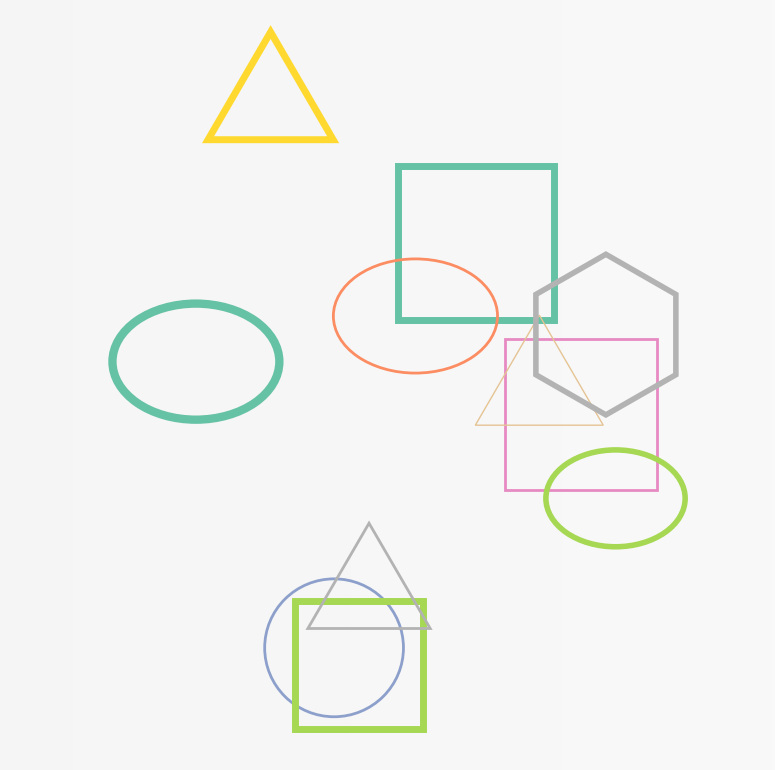[{"shape": "square", "thickness": 2.5, "radius": 0.5, "center": [0.614, 0.684]}, {"shape": "oval", "thickness": 3, "radius": 0.54, "center": [0.253, 0.53]}, {"shape": "oval", "thickness": 1, "radius": 0.53, "center": [0.536, 0.59]}, {"shape": "circle", "thickness": 1, "radius": 0.45, "center": [0.431, 0.159]}, {"shape": "square", "thickness": 1, "radius": 0.49, "center": [0.75, 0.462]}, {"shape": "oval", "thickness": 2, "radius": 0.45, "center": [0.794, 0.353]}, {"shape": "square", "thickness": 2.5, "radius": 0.41, "center": [0.464, 0.136]}, {"shape": "triangle", "thickness": 2.5, "radius": 0.47, "center": [0.349, 0.865]}, {"shape": "triangle", "thickness": 0.5, "radius": 0.48, "center": [0.696, 0.495]}, {"shape": "triangle", "thickness": 1, "radius": 0.46, "center": [0.476, 0.229]}, {"shape": "hexagon", "thickness": 2, "radius": 0.52, "center": [0.782, 0.565]}]